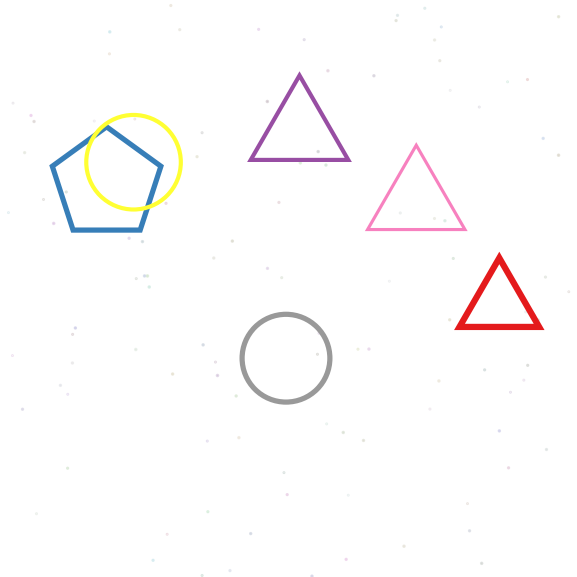[{"shape": "triangle", "thickness": 3, "radius": 0.4, "center": [0.865, 0.473]}, {"shape": "pentagon", "thickness": 2.5, "radius": 0.49, "center": [0.185, 0.681]}, {"shape": "triangle", "thickness": 2, "radius": 0.49, "center": [0.519, 0.771]}, {"shape": "circle", "thickness": 2, "radius": 0.41, "center": [0.231, 0.718]}, {"shape": "triangle", "thickness": 1.5, "radius": 0.49, "center": [0.721, 0.65]}, {"shape": "circle", "thickness": 2.5, "radius": 0.38, "center": [0.495, 0.379]}]